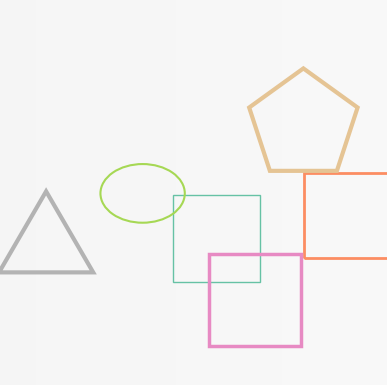[{"shape": "square", "thickness": 1, "radius": 0.56, "center": [0.559, 0.38]}, {"shape": "square", "thickness": 2, "radius": 0.55, "center": [0.894, 0.441]}, {"shape": "square", "thickness": 2.5, "radius": 0.6, "center": [0.658, 0.221]}, {"shape": "oval", "thickness": 1.5, "radius": 0.54, "center": [0.368, 0.498]}, {"shape": "pentagon", "thickness": 3, "radius": 0.74, "center": [0.783, 0.675]}, {"shape": "triangle", "thickness": 3, "radius": 0.7, "center": [0.119, 0.363]}]